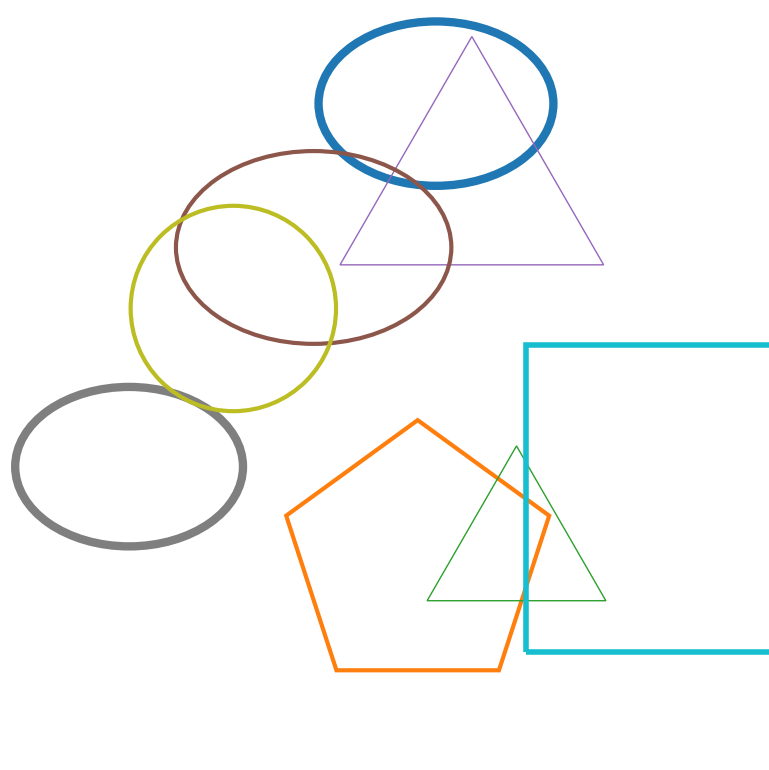[{"shape": "oval", "thickness": 3, "radius": 0.76, "center": [0.566, 0.865]}, {"shape": "pentagon", "thickness": 1.5, "radius": 0.9, "center": [0.542, 0.275]}, {"shape": "triangle", "thickness": 0.5, "radius": 0.67, "center": [0.671, 0.287]}, {"shape": "triangle", "thickness": 0.5, "radius": 0.99, "center": [0.613, 0.755]}, {"shape": "oval", "thickness": 1.5, "radius": 0.89, "center": [0.407, 0.679]}, {"shape": "oval", "thickness": 3, "radius": 0.74, "center": [0.168, 0.394]}, {"shape": "circle", "thickness": 1.5, "radius": 0.67, "center": [0.303, 0.599]}, {"shape": "square", "thickness": 2, "radius": 1.0, "center": [0.882, 0.353]}]